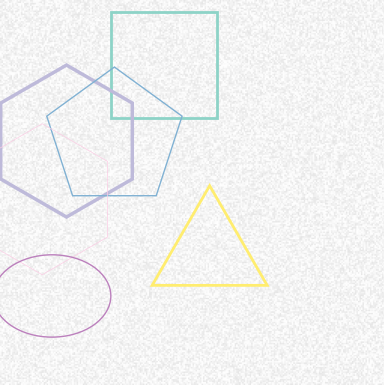[{"shape": "square", "thickness": 2, "radius": 0.69, "center": [0.426, 0.83]}, {"shape": "hexagon", "thickness": 2.5, "radius": 0.99, "center": [0.173, 0.634]}, {"shape": "pentagon", "thickness": 1, "radius": 0.92, "center": [0.297, 0.641]}, {"shape": "hexagon", "thickness": 0.5, "radius": 0.98, "center": [0.11, 0.483]}, {"shape": "oval", "thickness": 1, "radius": 0.76, "center": [0.135, 0.231]}, {"shape": "triangle", "thickness": 2, "radius": 0.86, "center": [0.545, 0.345]}]